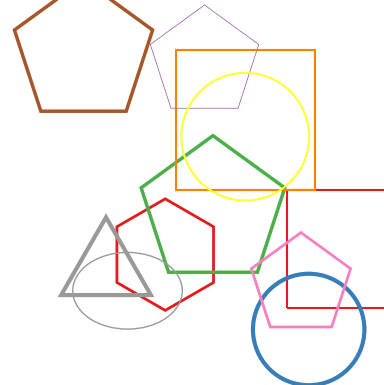[{"shape": "hexagon", "thickness": 2, "radius": 0.72, "center": [0.429, 0.339]}, {"shape": "square", "thickness": 1.5, "radius": 0.77, "center": [0.898, 0.353]}, {"shape": "circle", "thickness": 3, "radius": 0.72, "center": [0.802, 0.144]}, {"shape": "pentagon", "thickness": 2.5, "radius": 0.98, "center": [0.553, 0.451]}, {"shape": "pentagon", "thickness": 0.5, "radius": 0.74, "center": [0.531, 0.839]}, {"shape": "square", "thickness": 1.5, "radius": 0.91, "center": [0.638, 0.688]}, {"shape": "circle", "thickness": 1.5, "radius": 0.83, "center": [0.637, 0.645]}, {"shape": "pentagon", "thickness": 2.5, "radius": 0.94, "center": [0.217, 0.864]}, {"shape": "pentagon", "thickness": 2, "radius": 0.68, "center": [0.782, 0.26]}, {"shape": "triangle", "thickness": 3, "radius": 0.67, "center": [0.275, 0.301]}, {"shape": "oval", "thickness": 1, "radius": 0.71, "center": [0.331, 0.245]}]